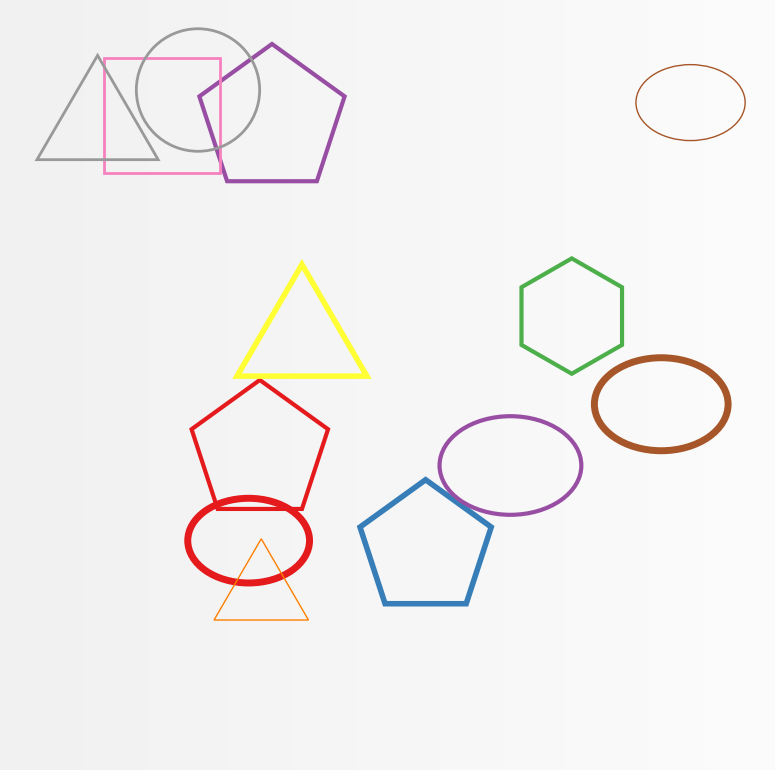[{"shape": "pentagon", "thickness": 1.5, "radius": 0.46, "center": [0.335, 0.414]}, {"shape": "oval", "thickness": 2.5, "radius": 0.39, "center": [0.321, 0.298]}, {"shape": "pentagon", "thickness": 2, "radius": 0.45, "center": [0.549, 0.288]}, {"shape": "hexagon", "thickness": 1.5, "radius": 0.37, "center": [0.738, 0.59]}, {"shape": "pentagon", "thickness": 1.5, "radius": 0.49, "center": [0.351, 0.844]}, {"shape": "oval", "thickness": 1.5, "radius": 0.46, "center": [0.659, 0.395]}, {"shape": "triangle", "thickness": 0.5, "radius": 0.35, "center": [0.337, 0.23]}, {"shape": "triangle", "thickness": 2, "radius": 0.48, "center": [0.39, 0.56]}, {"shape": "oval", "thickness": 2.5, "radius": 0.43, "center": [0.853, 0.475]}, {"shape": "oval", "thickness": 0.5, "radius": 0.35, "center": [0.891, 0.867]}, {"shape": "square", "thickness": 1, "radius": 0.37, "center": [0.209, 0.85]}, {"shape": "triangle", "thickness": 1, "radius": 0.45, "center": [0.126, 0.838]}, {"shape": "circle", "thickness": 1, "radius": 0.4, "center": [0.255, 0.883]}]